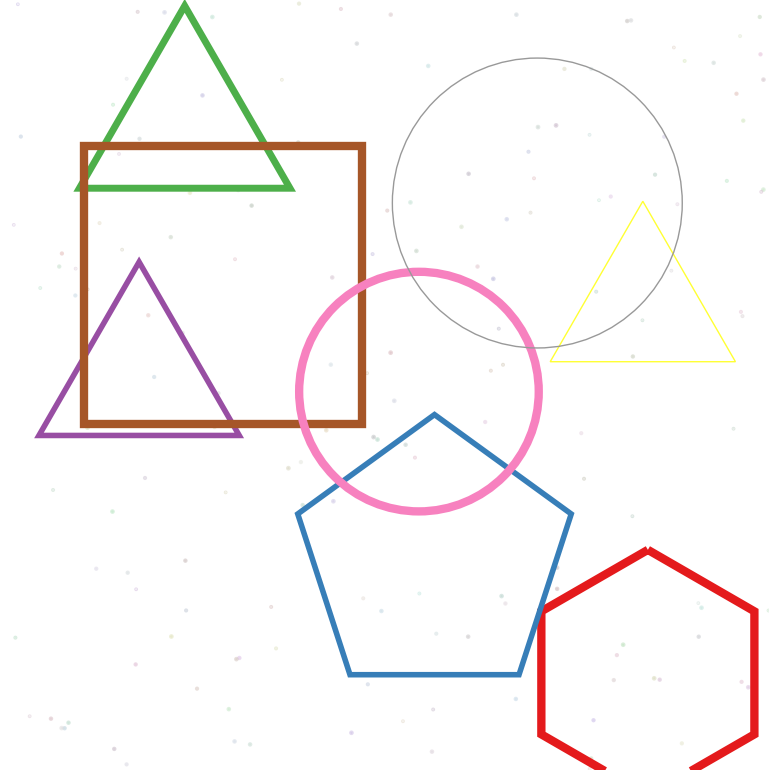[{"shape": "hexagon", "thickness": 3, "radius": 0.8, "center": [0.841, 0.126]}, {"shape": "pentagon", "thickness": 2, "radius": 0.93, "center": [0.564, 0.275]}, {"shape": "triangle", "thickness": 2.5, "radius": 0.79, "center": [0.24, 0.834]}, {"shape": "triangle", "thickness": 2, "radius": 0.75, "center": [0.181, 0.51]}, {"shape": "triangle", "thickness": 0.5, "radius": 0.69, "center": [0.835, 0.6]}, {"shape": "square", "thickness": 3, "radius": 0.9, "center": [0.29, 0.63]}, {"shape": "circle", "thickness": 3, "radius": 0.78, "center": [0.544, 0.491]}, {"shape": "circle", "thickness": 0.5, "radius": 0.94, "center": [0.698, 0.736]}]